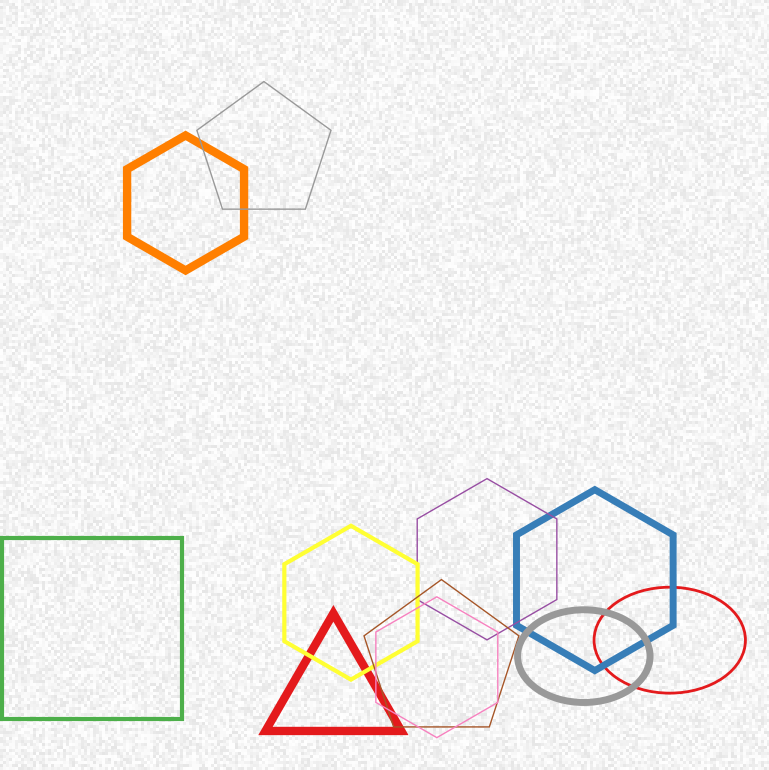[{"shape": "oval", "thickness": 1, "radius": 0.49, "center": [0.87, 0.169]}, {"shape": "triangle", "thickness": 3, "radius": 0.51, "center": [0.433, 0.102]}, {"shape": "hexagon", "thickness": 2.5, "radius": 0.59, "center": [0.772, 0.247]}, {"shape": "square", "thickness": 1.5, "radius": 0.59, "center": [0.12, 0.184]}, {"shape": "hexagon", "thickness": 0.5, "radius": 0.52, "center": [0.633, 0.274]}, {"shape": "hexagon", "thickness": 3, "radius": 0.44, "center": [0.241, 0.736]}, {"shape": "hexagon", "thickness": 1.5, "radius": 0.5, "center": [0.456, 0.217]}, {"shape": "pentagon", "thickness": 0.5, "radius": 0.53, "center": [0.573, 0.142]}, {"shape": "hexagon", "thickness": 0.5, "radius": 0.46, "center": [0.567, 0.133]}, {"shape": "oval", "thickness": 2.5, "radius": 0.43, "center": [0.758, 0.148]}, {"shape": "pentagon", "thickness": 0.5, "radius": 0.46, "center": [0.343, 0.802]}]